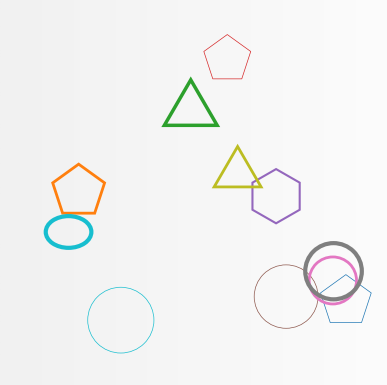[{"shape": "pentagon", "thickness": 0.5, "radius": 0.34, "center": [0.893, 0.218]}, {"shape": "pentagon", "thickness": 2, "radius": 0.35, "center": [0.203, 0.503]}, {"shape": "triangle", "thickness": 2.5, "radius": 0.39, "center": [0.492, 0.714]}, {"shape": "pentagon", "thickness": 0.5, "radius": 0.32, "center": [0.587, 0.847]}, {"shape": "hexagon", "thickness": 1.5, "radius": 0.35, "center": [0.712, 0.49]}, {"shape": "circle", "thickness": 0.5, "radius": 0.41, "center": [0.738, 0.23]}, {"shape": "circle", "thickness": 2, "radius": 0.31, "center": [0.859, 0.272]}, {"shape": "circle", "thickness": 3, "radius": 0.37, "center": [0.861, 0.296]}, {"shape": "triangle", "thickness": 2, "radius": 0.35, "center": [0.613, 0.549]}, {"shape": "oval", "thickness": 3, "radius": 0.29, "center": [0.177, 0.397]}, {"shape": "circle", "thickness": 0.5, "radius": 0.43, "center": [0.312, 0.168]}]